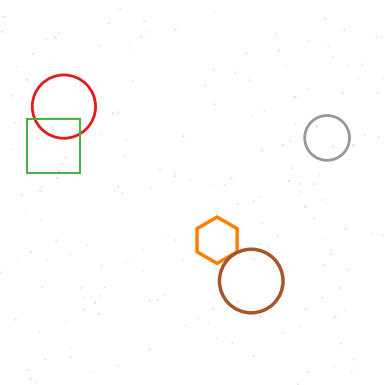[{"shape": "circle", "thickness": 2, "radius": 0.41, "center": [0.166, 0.723]}, {"shape": "square", "thickness": 1.5, "radius": 0.35, "center": [0.139, 0.621]}, {"shape": "hexagon", "thickness": 2.5, "radius": 0.3, "center": [0.564, 0.376]}, {"shape": "circle", "thickness": 2.5, "radius": 0.41, "center": [0.653, 0.27]}, {"shape": "circle", "thickness": 2, "radius": 0.29, "center": [0.85, 0.642]}]